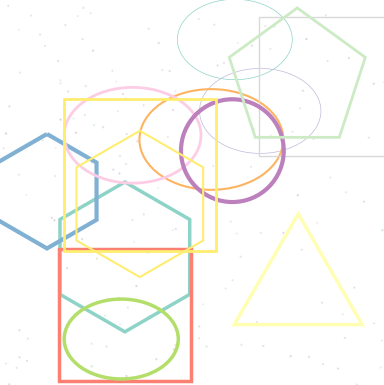[{"shape": "oval", "thickness": 0.5, "radius": 0.75, "center": [0.61, 0.897]}, {"shape": "hexagon", "thickness": 2.5, "radius": 0.97, "center": [0.324, 0.333]}, {"shape": "triangle", "thickness": 2.5, "radius": 0.96, "center": [0.775, 0.253]}, {"shape": "oval", "thickness": 0.5, "radius": 0.79, "center": [0.676, 0.712]}, {"shape": "square", "thickness": 2.5, "radius": 0.86, "center": [0.324, 0.182]}, {"shape": "hexagon", "thickness": 3, "radius": 0.74, "center": [0.122, 0.503]}, {"shape": "oval", "thickness": 1.5, "radius": 0.93, "center": [0.549, 0.638]}, {"shape": "oval", "thickness": 2.5, "radius": 0.74, "center": [0.315, 0.119]}, {"shape": "oval", "thickness": 2, "radius": 0.89, "center": [0.344, 0.649]}, {"shape": "square", "thickness": 1, "radius": 0.91, "center": [0.853, 0.775]}, {"shape": "circle", "thickness": 3, "radius": 0.67, "center": [0.604, 0.609]}, {"shape": "pentagon", "thickness": 2, "radius": 0.93, "center": [0.772, 0.794]}, {"shape": "hexagon", "thickness": 1.5, "radius": 0.95, "center": [0.363, 0.47]}, {"shape": "square", "thickness": 2, "radius": 0.99, "center": [0.364, 0.546]}]